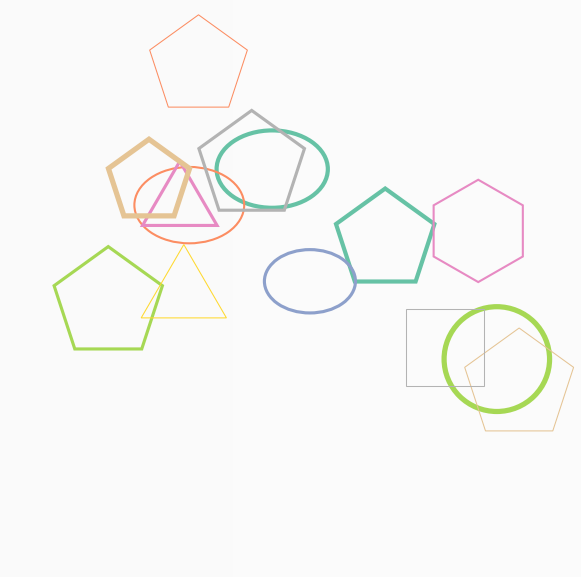[{"shape": "oval", "thickness": 2, "radius": 0.48, "center": [0.468, 0.706]}, {"shape": "pentagon", "thickness": 2, "radius": 0.45, "center": [0.663, 0.584]}, {"shape": "pentagon", "thickness": 0.5, "radius": 0.44, "center": [0.342, 0.885]}, {"shape": "oval", "thickness": 1, "radius": 0.47, "center": [0.326, 0.644]}, {"shape": "oval", "thickness": 1.5, "radius": 0.39, "center": [0.533, 0.512]}, {"shape": "hexagon", "thickness": 1, "radius": 0.44, "center": [0.823, 0.599]}, {"shape": "triangle", "thickness": 1.5, "radius": 0.37, "center": [0.309, 0.646]}, {"shape": "pentagon", "thickness": 1.5, "radius": 0.49, "center": [0.186, 0.474]}, {"shape": "circle", "thickness": 2.5, "radius": 0.45, "center": [0.855, 0.377]}, {"shape": "triangle", "thickness": 0.5, "radius": 0.42, "center": [0.316, 0.491]}, {"shape": "pentagon", "thickness": 2.5, "radius": 0.37, "center": [0.256, 0.685]}, {"shape": "pentagon", "thickness": 0.5, "radius": 0.49, "center": [0.893, 0.333]}, {"shape": "pentagon", "thickness": 1.5, "radius": 0.48, "center": [0.433, 0.712]}, {"shape": "square", "thickness": 0.5, "radius": 0.33, "center": [0.766, 0.398]}]